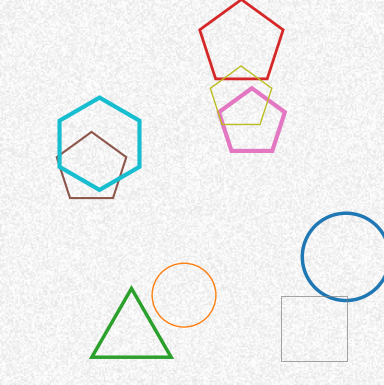[{"shape": "circle", "thickness": 2.5, "radius": 0.57, "center": [0.899, 0.333]}, {"shape": "circle", "thickness": 1, "radius": 0.41, "center": [0.478, 0.233]}, {"shape": "triangle", "thickness": 2.5, "radius": 0.6, "center": [0.342, 0.132]}, {"shape": "pentagon", "thickness": 2, "radius": 0.57, "center": [0.627, 0.887]}, {"shape": "pentagon", "thickness": 1.5, "radius": 0.47, "center": [0.238, 0.562]}, {"shape": "pentagon", "thickness": 3, "radius": 0.45, "center": [0.654, 0.681]}, {"shape": "square", "thickness": 0.5, "radius": 0.42, "center": [0.816, 0.147]}, {"shape": "pentagon", "thickness": 1, "radius": 0.42, "center": [0.626, 0.745]}, {"shape": "hexagon", "thickness": 3, "radius": 0.6, "center": [0.258, 0.627]}]